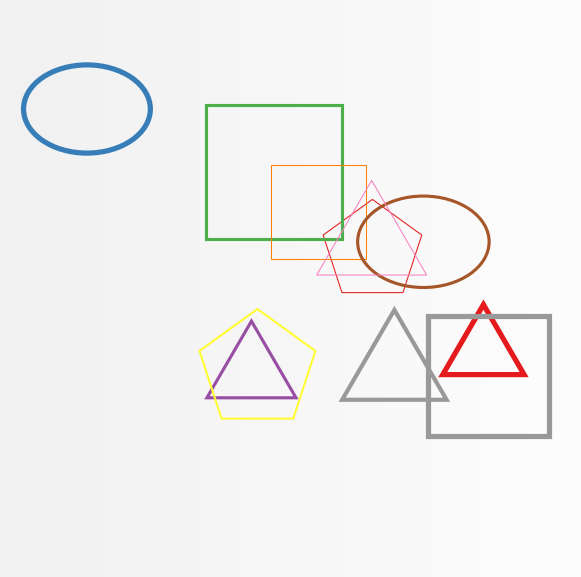[{"shape": "pentagon", "thickness": 0.5, "radius": 0.45, "center": [0.641, 0.565]}, {"shape": "triangle", "thickness": 2.5, "radius": 0.4, "center": [0.832, 0.391]}, {"shape": "oval", "thickness": 2.5, "radius": 0.55, "center": [0.15, 0.81]}, {"shape": "square", "thickness": 1.5, "radius": 0.58, "center": [0.471, 0.701]}, {"shape": "triangle", "thickness": 1.5, "radius": 0.44, "center": [0.433, 0.355]}, {"shape": "square", "thickness": 0.5, "radius": 0.41, "center": [0.548, 0.632]}, {"shape": "pentagon", "thickness": 1, "radius": 0.52, "center": [0.443, 0.359]}, {"shape": "oval", "thickness": 1.5, "radius": 0.57, "center": [0.728, 0.58]}, {"shape": "triangle", "thickness": 0.5, "radius": 0.55, "center": [0.639, 0.578]}, {"shape": "square", "thickness": 2.5, "radius": 0.52, "center": [0.841, 0.349]}, {"shape": "triangle", "thickness": 2, "radius": 0.52, "center": [0.679, 0.359]}]